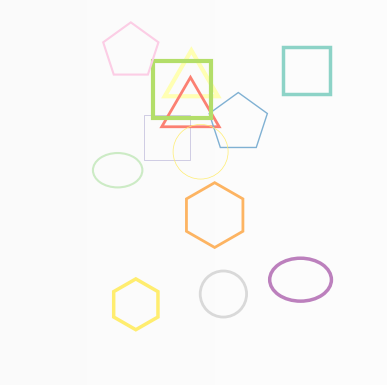[{"shape": "square", "thickness": 2.5, "radius": 0.3, "center": [0.792, 0.818]}, {"shape": "triangle", "thickness": 3, "radius": 0.4, "center": [0.494, 0.79]}, {"shape": "square", "thickness": 0.5, "radius": 0.29, "center": [0.431, 0.642]}, {"shape": "triangle", "thickness": 2, "radius": 0.43, "center": [0.492, 0.714]}, {"shape": "pentagon", "thickness": 1, "radius": 0.39, "center": [0.615, 0.681]}, {"shape": "hexagon", "thickness": 2, "radius": 0.42, "center": [0.554, 0.441]}, {"shape": "square", "thickness": 3, "radius": 0.37, "center": [0.47, 0.767]}, {"shape": "pentagon", "thickness": 1.5, "radius": 0.37, "center": [0.338, 0.867]}, {"shape": "circle", "thickness": 2, "radius": 0.3, "center": [0.576, 0.236]}, {"shape": "oval", "thickness": 2.5, "radius": 0.4, "center": [0.776, 0.274]}, {"shape": "oval", "thickness": 1.5, "radius": 0.32, "center": [0.304, 0.558]}, {"shape": "hexagon", "thickness": 2.5, "radius": 0.33, "center": [0.351, 0.21]}, {"shape": "circle", "thickness": 0.5, "radius": 0.35, "center": [0.518, 0.606]}]